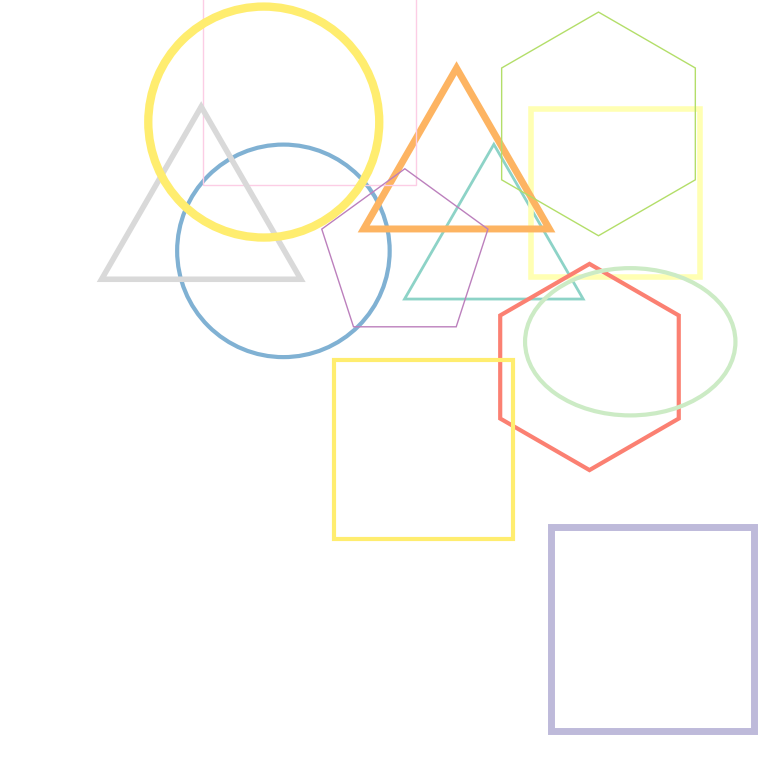[{"shape": "triangle", "thickness": 1, "radius": 0.67, "center": [0.641, 0.679]}, {"shape": "square", "thickness": 2, "radius": 0.55, "center": [0.799, 0.749]}, {"shape": "square", "thickness": 2.5, "radius": 0.66, "center": [0.848, 0.183]}, {"shape": "hexagon", "thickness": 1.5, "radius": 0.67, "center": [0.766, 0.523]}, {"shape": "circle", "thickness": 1.5, "radius": 0.69, "center": [0.368, 0.674]}, {"shape": "triangle", "thickness": 2.5, "radius": 0.7, "center": [0.593, 0.772]}, {"shape": "hexagon", "thickness": 0.5, "radius": 0.73, "center": [0.777, 0.839]}, {"shape": "square", "thickness": 0.5, "radius": 0.69, "center": [0.403, 0.897]}, {"shape": "triangle", "thickness": 2, "radius": 0.75, "center": [0.261, 0.712]}, {"shape": "pentagon", "thickness": 0.5, "radius": 0.57, "center": [0.526, 0.667]}, {"shape": "oval", "thickness": 1.5, "radius": 0.68, "center": [0.819, 0.556]}, {"shape": "square", "thickness": 1.5, "radius": 0.58, "center": [0.55, 0.417]}, {"shape": "circle", "thickness": 3, "radius": 0.75, "center": [0.343, 0.841]}]